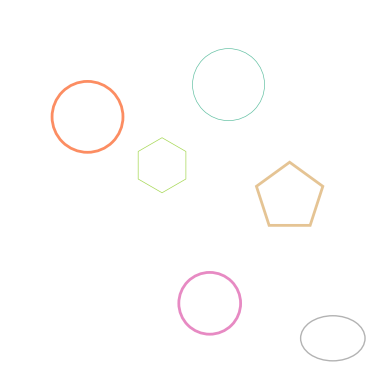[{"shape": "circle", "thickness": 0.5, "radius": 0.47, "center": [0.594, 0.78]}, {"shape": "circle", "thickness": 2, "radius": 0.46, "center": [0.227, 0.696]}, {"shape": "circle", "thickness": 2, "radius": 0.4, "center": [0.545, 0.212]}, {"shape": "hexagon", "thickness": 0.5, "radius": 0.36, "center": [0.421, 0.571]}, {"shape": "pentagon", "thickness": 2, "radius": 0.45, "center": [0.752, 0.488]}, {"shape": "oval", "thickness": 1, "radius": 0.42, "center": [0.864, 0.121]}]